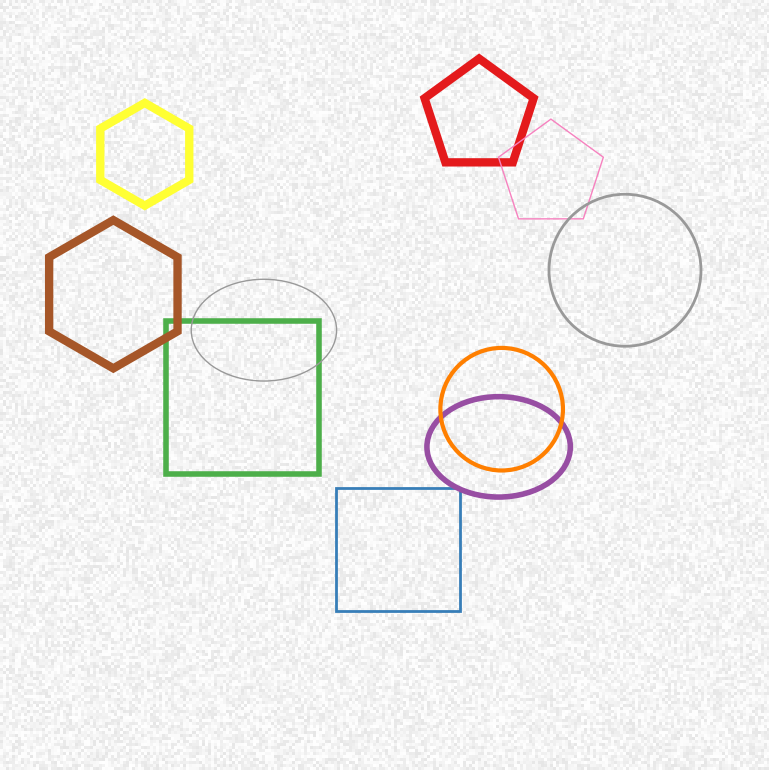[{"shape": "pentagon", "thickness": 3, "radius": 0.37, "center": [0.622, 0.849]}, {"shape": "square", "thickness": 1, "radius": 0.4, "center": [0.517, 0.286]}, {"shape": "square", "thickness": 2, "radius": 0.5, "center": [0.315, 0.483]}, {"shape": "oval", "thickness": 2, "radius": 0.47, "center": [0.648, 0.42]}, {"shape": "circle", "thickness": 1.5, "radius": 0.4, "center": [0.652, 0.469]}, {"shape": "hexagon", "thickness": 3, "radius": 0.33, "center": [0.188, 0.8]}, {"shape": "hexagon", "thickness": 3, "radius": 0.48, "center": [0.147, 0.618]}, {"shape": "pentagon", "thickness": 0.5, "radius": 0.36, "center": [0.715, 0.774]}, {"shape": "oval", "thickness": 0.5, "radius": 0.47, "center": [0.343, 0.571]}, {"shape": "circle", "thickness": 1, "radius": 0.49, "center": [0.812, 0.649]}]